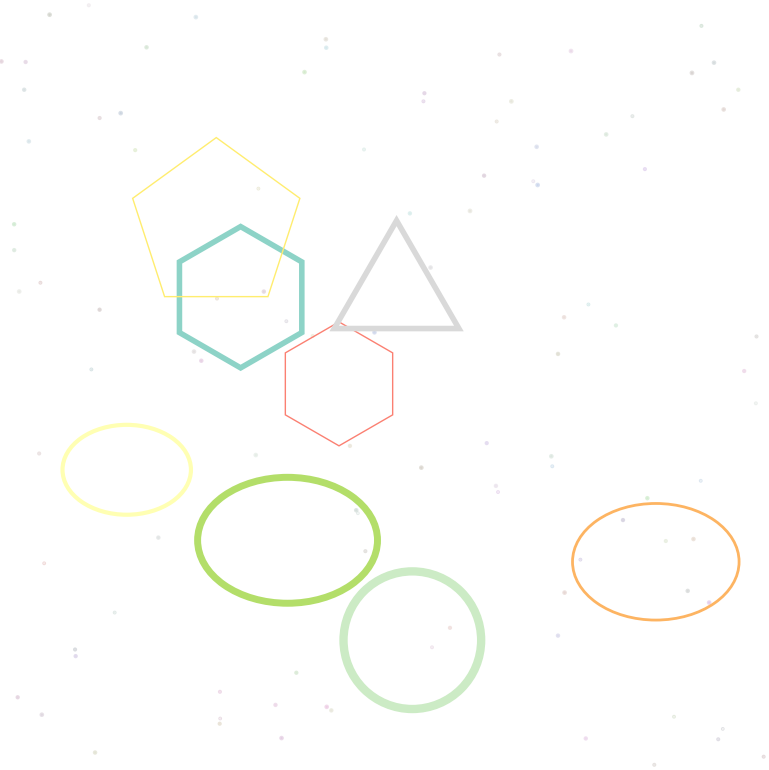[{"shape": "hexagon", "thickness": 2, "radius": 0.46, "center": [0.313, 0.614]}, {"shape": "oval", "thickness": 1.5, "radius": 0.42, "center": [0.165, 0.39]}, {"shape": "hexagon", "thickness": 0.5, "radius": 0.4, "center": [0.44, 0.501]}, {"shape": "oval", "thickness": 1, "radius": 0.54, "center": [0.852, 0.27]}, {"shape": "oval", "thickness": 2.5, "radius": 0.58, "center": [0.373, 0.298]}, {"shape": "triangle", "thickness": 2, "radius": 0.47, "center": [0.515, 0.62]}, {"shape": "circle", "thickness": 3, "radius": 0.45, "center": [0.535, 0.169]}, {"shape": "pentagon", "thickness": 0.5, "radius": 0.57, "center": [0.281, 0.707]}]